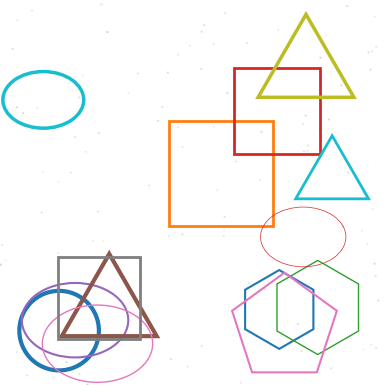[{"shape": "circle", "thickness": 3, "radius": 0.52, "center": [0.154, 0.141]}, {"shape": "hexagon", "thickness": 1.5, "radius": 0.51, "center": [0.725, 0.196]}, {"shape": "square", "thickness": 2, "radius": 0.68, "center": [0.574, 0.549]}, {"shape": "hexagon", "thickness": 1, "radius": 0.61, "center": [0.825, 0.201]}, {"shape": "oval", "thickness": 0.5, "radius": 0.55, "center": [0.788, 0.385]}, {"shape": "square", "thickness": 2, "radius": 0.56, "center": [0.72, 0.712]}, {"shape": "oval", "thickness": 1.5, "radius": 0.69, "center": [0.195, 0.168]}, {"shape": "triangle", "thickness": 3, "radius": 0.71, "center": [0.284, 0.198]}, {"shape": "oval", "thickness": 1, "radius": 0.72, "center": [0.253, 0.107]}, {"shape": "pentagon", "thickness": 1.5, "radius": 0.72, "center": [0.739, 0.149]}, {"shape": "square", "thickness": 2, "radius": 0.54, "center": [0.257, 0.226]}, {"shape": "triangle", "thickness": 2.5, "radius": 0.72, "center": [0.795, 0.819]}, {"shape": "oval", "thickness": 2.5, "radius": 0.53, "center": [0.112, 0.741]}, {"shape": "triangle", "thickness": 2, "radius": 0.55, "center": [0.863, 0.538]}]